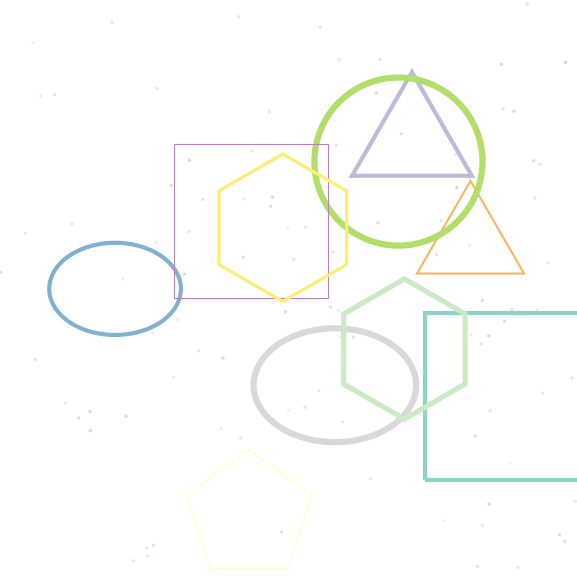[{"shape": "square", "thickness": 2, "radius": 0.72, "center": [0.88, 0.313]}, {"shape": "pentagon", "thickness": 0.5, "radius": 0.57, "center": [0.431, 0.107]}, {"shape": "triangle", "thickness": 2, "radius": 0.6, "center": [0.713, 0.755]}, {"shape": "oval", "thickness": 2, "radius": 0.57, "center": [0.199, 0.499]}, {"shape": "triangle", "thickness": 1, "radius": 0.54, "center": [0.815, 0.579]}, {"shape": "circle", "thickness": 3, "radius": 0.73, "center": [0.69, 0.719]}, {"shape": "oval", "thickness": 3, "radius": 0.7, "center": [0.58, 0.332]}, {"shape": "square", "thickness": 0.5, "radius": 0.67, "center": [0.435, 0.617]}, {"shape": "hexagon", "thickness": 2.5, "radius": 0.61, "center": [0.7, 0.395]}, {"shape": "hexagon", "thickness": 1.5, "radius": 0.64, "center": [0.49, 0.605]}]